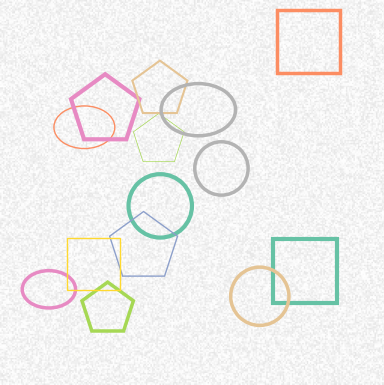[{"shape": "circle", "thickness": 3, "radius": 0.41, "center": [0.416, 0.465]}, {"shape": "square", "thickness": 3, "radius": 0.42, "center": [0.793, 0.297]}, {"shape": "square", "thickness": 2.5, "radius": 0.41, "center": [0.802, 0.893]}, {"shape": "oval", "thickness": 1, "radius": 0.4, "center": [0.219, 0.669]}, {"shape": "pentagon", "thickness": 1, "radius": 0.46, "center": [0.373, 0.358]}, {"shape": "pentagon", "thickness": 3, "radius": 0.47, "center": [0.273, 0.714]}, {"shape": "oval", "thickness": 2.5, "radius": 0.35, "center": [0.127, 0.249]}, {"shape": "pentagon", "thickness": 0.5, "radius": 0.35, "center": [0.412, 0.636]}, {"shape": "pentagon", "thickness": 2.5, "radius": 0.35, "center": [0.28, 0.197]}, {"shape": "square", "thickness": 1, "radius": 0.34, "center": [0.243, 0.314]}, {"shape": "pentagon", "thickness": 1.5, "radius": 0.38, "center": [0.415, 0.767]}, {"shape": "circle", "thickness": 2.5, "radius": 0.38, "center": [0.675, 0.23]}, {"shape": "circle", "thickness": 2.5, "radius": 0.35, "center": [0.575, 0.562]}, {"shape": "oval", "thickness": 2.5, "radius": 0.48, "center": [0.515, 0.715]}]